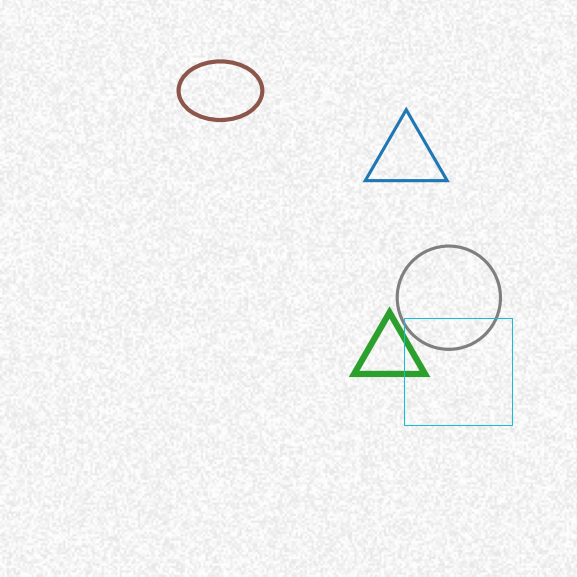[{"shape": "triangle", "thickness": 1.5, "radius": 0.41, "center": [0.703, 0.727]}, {"shape": "triangle", "thickness": 3, "radius": 0.35, "center": [0.675, 0.387]}, {"shape": "oval", "thickness": 2, "radius": 0.36, "center": [0.382, 0.842]}, {"shape": "circle", "thickness": 1.5, "radius": 0.45, "center": [0.777, 0.484]}, {"shape": "square", "thickness": 0.5, "radius": 0.47, "center": [0.793, 0.356]}]